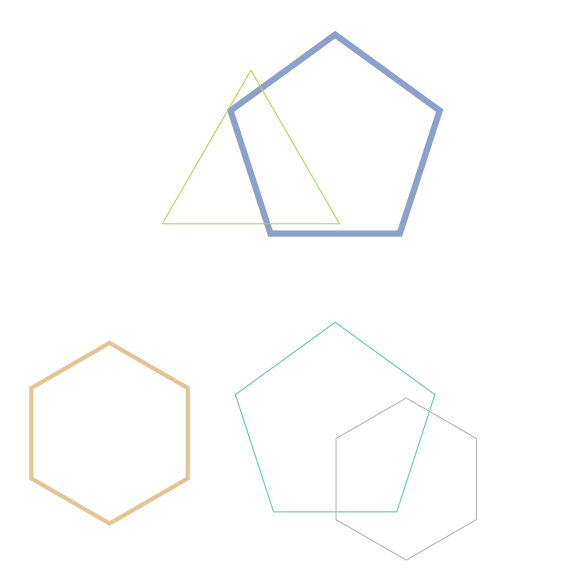[{"shape": "pentagon", "thickness": 0.5, "radius": 0.91, "center": [0.58, 0.26]}, {"shape": "pentagon", "thickness": 3, "radius": 0.95, "center": [0.58, 0.749]}, {"shape": "triangle", "thickness": 0.5, "radius": 0.89, "center": [0.434, 0.7]}, {"shape": "hexagon", "thickness": 2, "radius": 0.78, "center": [0.19, 0.249]}, {"shape": "hexagon", "thickness": 0.5, "radius": 0.7, "center": [0.703, 0.17]}]